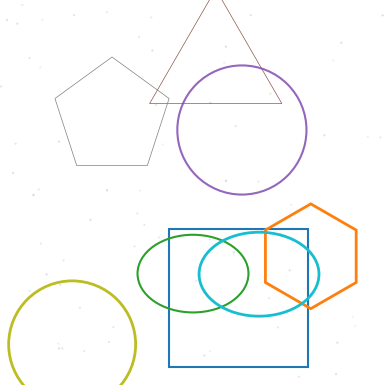[{"shape": "square", "thickness": 1.5, "radius": 0.9, "center": [0.619, 0.226]}, {"shape": "hexagon", "thickness": 2, "radius": 0.68, "center": [0.807, 0.334]}, {"shape": "oval", "thickness": 1.5, "radius": 0.72, "center": [0.501, 0.289]}, {"shape": "circle", "thickness": 1.5, "radius": 0.84, "center": [0.628, 0.662]}, {"shape": "triangle", "thickness": 0.5, "radius": 0.99, "center": [0.56, 0.83]}, {"shape": "pentagon", "thickness": 0.5, "radius": 0.78, "center": [0.291, 0.696]}, {"shape": "circle", "thickness": 2, "radius": 0.82, "center": [0.187, 0.106]}, {"shape": "oval", "thickness": 2, "radius": 0.78, "center": [0.673, 0.288]}]